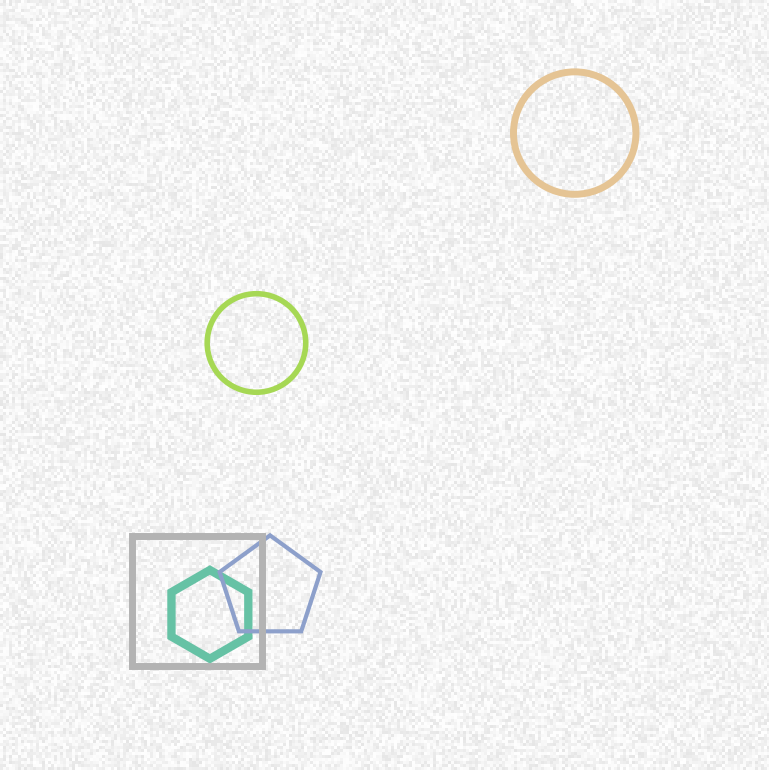[{"shape": "hexagon", "thickness": 3, "radius": 0.29, "center": [0.273, 0.202]}, {"shape": "pentagon", "thickness": 1.5, "radius": 0.34, "center": [0.351, 0.236]}, {"shape": "circle", "thickness": 2, "radius": 0.32, "center": [0.333, 0.555]}, {"shape": "circle", "thickness": 2.5, "radius": 0.4, "center": [0.746, 0.827]}, {"shape": "square", "thickness": 2.5, "radius": 0.42, "center": [0.256, 0.22]}]